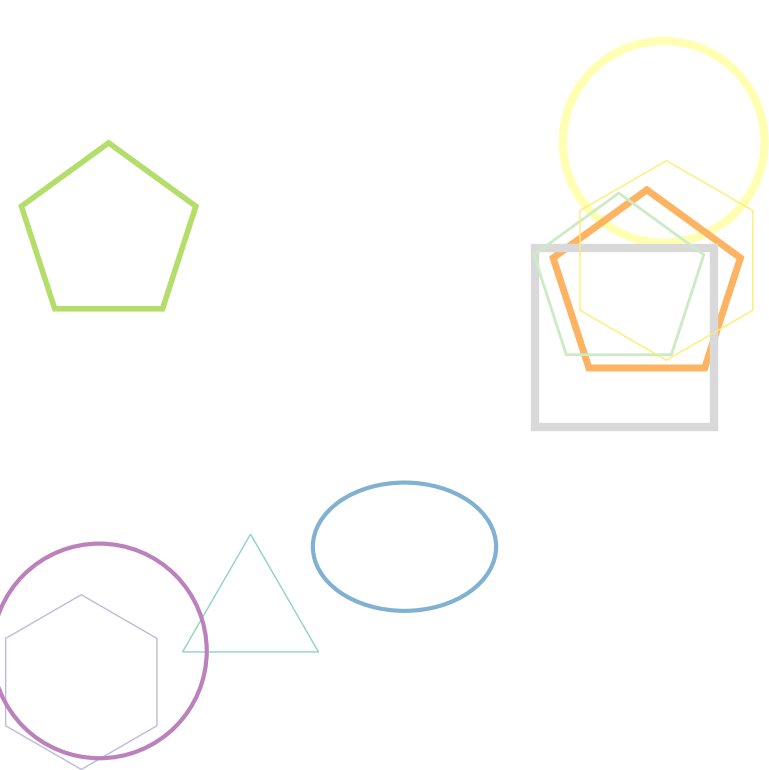[{"shape": "triangle", "thickness": 0.5, "radius": 0.51, "center": [0.325, 0.204]}, {"shape": "circle", "thickness": 3, "radius": 0.65, "center": [0.862, 0.816]}, {"shape": "hexagon", "thickness": 0.5, "radius": 0.57, "center": [0.106, 0.114]}, {"shape": "oval", "thickness": 1.5, "radius": 0.6, "center": [0.525, 0.29]}, {"shape": "pentagon", "thickness": 2.5, "radius": 0.64, "center": [0.84, 0.626]}, {"shape": "pentagon", "thickness": 2, "radius": 0.6, "center": [0.141, 0.695]}, {"shape": "square", "thickness": 3, "radius": 0.58, "center": [0.811, 0.562]}, {"shape": "circle", "thickness": 1.5, "radius": 0.7, "center": [0.129, 0.155]}, {"shape": "pentagon", "thickness": 1, "radius": 0.58, "center": [0.804, 0.633]}, {"shape": "hexagon", "thickness": 0.5, "radius": 0.65, "center": [0.865, 0.662]}]